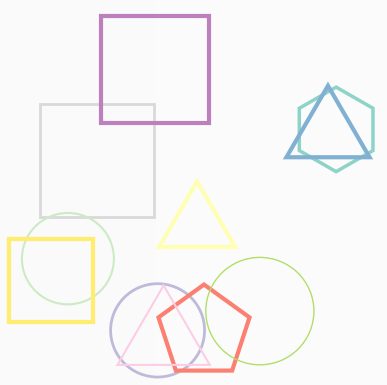[{"shape": "hexagon", "thickness": 2.5, "radius": 0.55, "center": [0.867, 0.664]}, {"shape": "triangle", "thickness": 3, "radius": 0.57, "center": [0.509, 0.415]}, {"shape": "circle", "thickness": 2, "radius": 0.61, "center": [0.407, 0.142]}, {"shape": "pentagon", "thickness": 3, "radius": 0.62, "center": [0.526, 0.137]}, {"shape": "triangle", "thickness": 3, "radius": 0.62, "center": [0.846, 0.653]}, {"shape": "circle", "thickness": 1, "radius": 0.7, "center": [0.671, 0.192]}, {"shape": "triangle", "thickness": 1.5, "radius": 0.69, "center": [0.422, 0.121]}, {"shape": "square", "thickness": 2, "radius": 0.73, "center": [0.25, 0.583]}, {"shape": "square", "thickness": 3, "radius": 0.7, "center": [0.401, 0.82]}, {"shape": "circle", "thickness": 1.5, "radius": 0.59, "center": [0.175, 0.328]}, {"shape": "square", "thickness": 3, "radius": 0.54, "center": [0.132, 0.271]}]